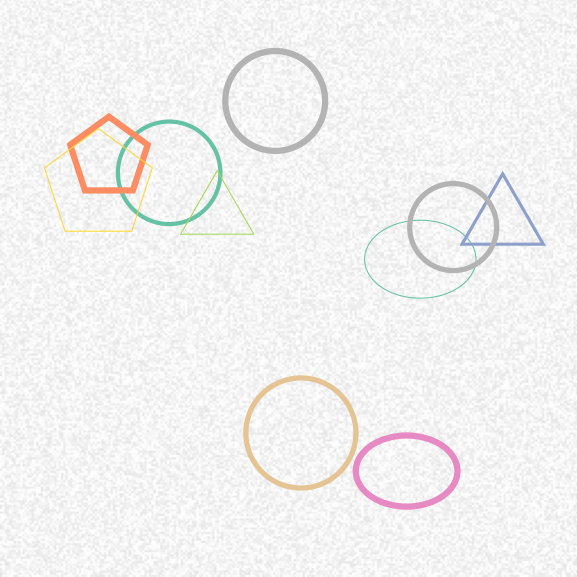[{"shape": "oval", "thickness": 0.5, "radius": 0.48, "center": [0.728, 0.55]}, {"shape": "circle", "thickness": 2, "radius": 0.44, "center": [0.293, 0.7]}, {"shape": "pentagon", "thickness": 3, "radius": 0.35, "center": [0.189, 0.727]}, {"shape": "triangle", "thickness": 1.5, "radius": 0.41, "center": [0.87, 0.617]}, {"shape": "oval", "thickness": 3, "radius": 0.44, "center": [0.704, 0.183]}, {"shape": "triangle", "thickness": 0.5, "radius": 0.37, "center": [0.376, 0.63]}, {"shape": "pentagon", "thickness": 0.5, "radius": 0.49, "center": [0.17, 0.678]}, {"shape": "circle", "thickness": 2.5, "radius": 0.48, "center": [0.521, 0.249]}, {"shape": "circle", "thickness": 2.5, "radius": 0.38, "center": [0.785, 0.606]}, {"shape": "circle", "thickness": 3, "radius": 0.43, "center": [0.477, 0.824]}]